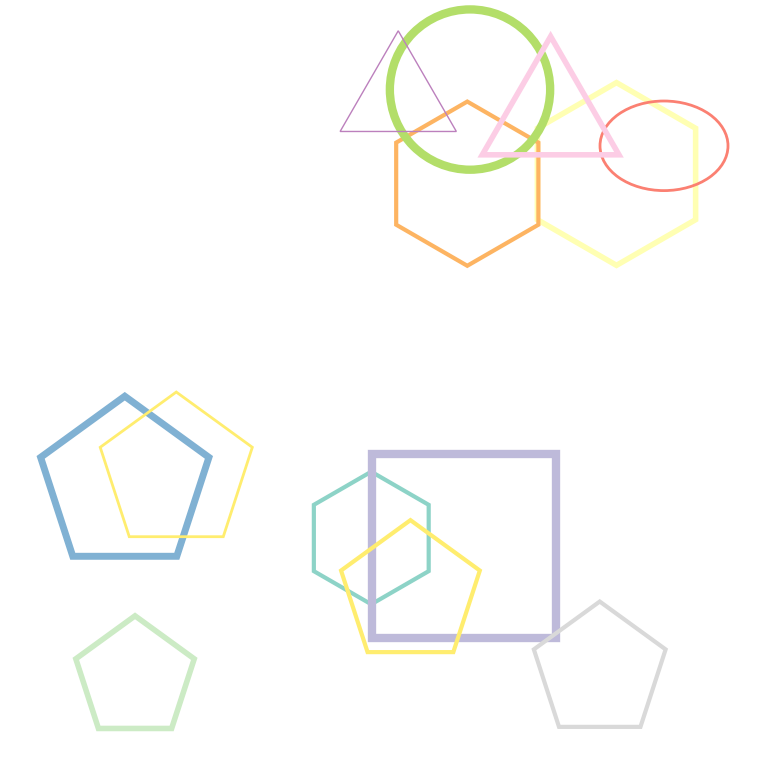[{"shape": "hexagon", "thickness": 1.5, "radius": 0.43, "center": [0.482, 0.301]}, {"shape": "hexagon", "thickness": 2, "radius": 0.59, "center": [0.801, 0.774]}, {"shape": "square", "thickness": 3, "radius": 0.6, "center": [0.603, 0.291]}, {"shape": "oval", "thickness": 1, "radius": 0.42, "center": [0.862, 0.811]}, {"shape": "pentagon", "thickness": 2.5, "radius": 0.57, "center": [0.162, 0.371]}, {"shape": "hexagon", "thickness": 1.5, "radius": 0.53, "center": [0.607, 0.761]}, {"shape": "circle", "thickness": 3, "radius": 0.52, "center": [0.61, 0.884]}, {"shape": "triangle", "thickness": 2, "radius": 0.51, "center": [0.715, 0.85]}, {"shape": "pentagon", "thickness": 1.5, "radius": 0.45, "center": [0.779, 0.129]}, {"shape": "triangle", "thickness": 0.5, "radius": 0.44, "center": [0.517, 0.873]}, {"shape": "pentagon", "thickness": 2, "radius": 0.4, "center": [0.175, 0.119]}, {"shape": "pentagon", "thickness": 1, "radius": 0.52, "center": [0.229, 0.387]}, {"shape": "pentagon", "thickness": 1.5, "radius": 0.47, "center": [0.533, 0.23]}]